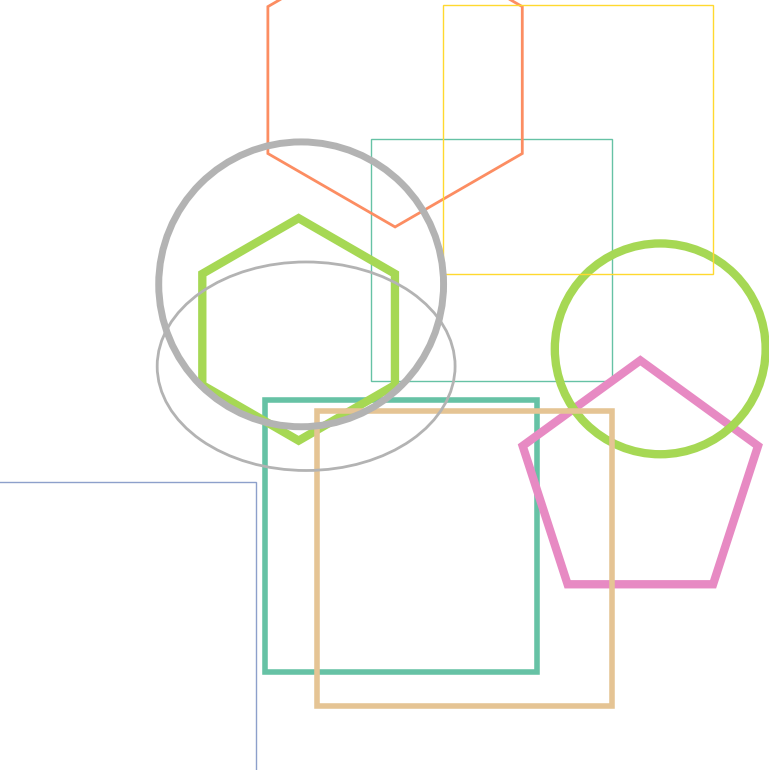[{"shape": "square", "thickness": 0.5, "radius": 0.78, "center": [0.638, 0.663]}, {"shape": "square", "thickness": 2, "radius": 0.88, "center": [0.521, 0.304]}, {"shape": "hexagon", "thickness": 1, "radius": 0.95, "center": [0.513, 0.896]}, {"shape": "square", "thickness": 0.5, "radius": 0.98, "center": [0.136, 0.177]}, {"shape": "pentagon", "thickness": 3, "radius": 0.8, "center": [0.832, 0.371]}, {"shape": "circle", "thickness": 3, "radius": 0.68, "center": [0.857, 0.547]}, {"shape": "hexagon", "thickness": 3, "radius": 0.72, "center": [0.388, 0.572]}, {"shape": "square", "thickness": 0.5, "radius": 0.88, "center": [0.751, 0.819]}, {"shape": "square", "thickness": 2, "radius": 0.96, "center": [0.604, 0.275]}, {"shape": "circle", "thickness": 2.5, "radius": 0.92, "center": [0.391, 0.631]}, {"shape": "oval", "thickness": 1, "radius": 0.97, "center": [0.398, 0.524]}]